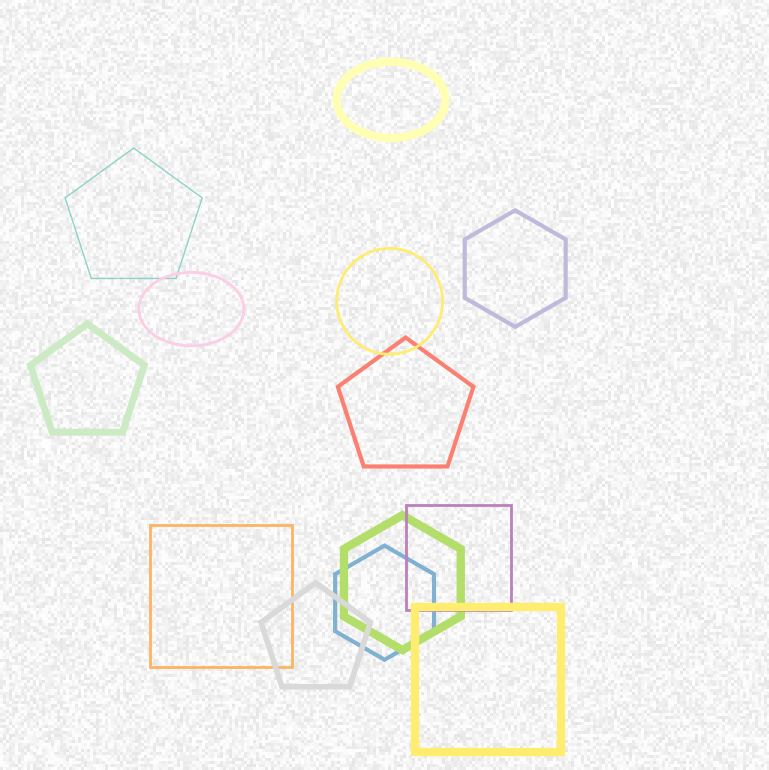[{"shape": "pentagon", "thickness": 0.5, "radius": 0.47, "center": [0.174, 0.714]}, {"shape": "oval", "thickness": 3, "radius": 0.35, "center": [0.508, 0.87]}, {"shape": "hexagon", "thickness": 1.5, "radius": 0.38, "center": [0.669, 0.651]}, {"shape": "pentagon", "thickness": 1.5, "radius": 0.46, "center": [0.527, 0.469]}, {"shape": "hexagon", "thickness": 1.5, "radius": 0.37, "center": [0.499, 0.217]}, {"shape": "square", "thickness": 1, "radius": 0.46, "center": [0.287, 0.226]}, {"shape": "hexagon", "thickness": 3, "radius": 0.44, "center": [0.523, 0.243]}, {"shape": "oval", "thickness": 1, "radius": 0.34, "center": [0.248, 0.599]}, {"shape": "pentagon", "thickness": 2, "radius": 0.37, "center": [0.41, 0.169]}, {"shape": "square", "thickness": 1, "radius": 0.34, "center": [0.596, 0.277]}, {"shape": "pentagon", "thickness": 2.5, "radius": 0.39, "center": [0.113, 0.502]}, {"shape": "circle", "thickness": 1, "radius": 0.34, "center": [0.506, 0.609]}, {"shape": "square", "thickness": 3, "radius": 0.47, "center": [0.634, 0.117]}]